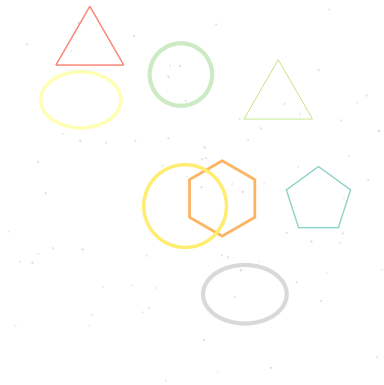[{"shape": "pentagon", "thickness": 1, "radius": 0.44, "center": [0.827, 0.48]}, {"shape": "oval", "thickness": 2.5, "radius": 0.52, "center": [0.21, 0.741]}, {"shape": "triangle", "thickness": 1, "radius": 0.51, "center": [0.233, 0.882]}, {"shape": "hexagon", "thickness": 2, "radius": 0.49, "center": [0.577, 0.485]}, {"shape": "triangle", "thickness": 0.5, "radius": 0.51, "center": [0.723, 0.742]}, {"shape": "oval", "thickness": 3, "radius": 0.54, "center": [0.636, 0.236]}, {"shape": "circle", "thickness": 3, "radius": 0.41, "center": [0.47, 0.806]}, {"shape": "circle", "thickness": 2.5, "radius": 0.54, "center": [0.481, 0.465]}]